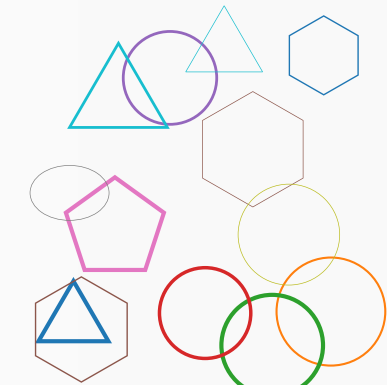[{"shape": "hexagon", "thickness": 1, "radius": 0.51, "center": [0.835, 0.856]}, {"shape": "triangle", "thickness": 3, "radius": 0.52, "center": [0.19, 0.166]}, {"shape": "circle", "thickness": 1.5, "radius": 0.7, "center": [0.854, 0.191]}, {"shape": "circle", "thickness": 3, "radius": 0.66, "center": [0.702, 0.103]}, {"shape": "circle", "thickness": 2.5, "radius": 0.59, "center": [0.529, 0.187]}, {"shape": "circle", "thickness": 2, "radius": 0.6, "center": [0.439, 0.798]}, {"shape": "hexagon", "thickness": 0.5, "radius": 0.75, "center": [0.652, 0.612]}, {"shape": "hexagon", "thickness": 1, "radius": 0.68, "center": [0.21, 0.144]}, {"shape": "pentagon", "thickness": 3, "radius": 0.66, "center": [0.297, 0.406]}, {"shape": "oval", "thickness": 0.5, "radius": 0.51, "center": [0.18, 0.499]}, {"shape": "circle", "thickness": 0.5, "radius": 0.66, "center": [0.746, 0.391]}, {"shape": "triangle", "thickness": 2, "radius": 0.73, "center": [0.306, 0.742]}, {"shape": "triangle", "thickness": 0.5, "radius": 0.57, "center": [0.578, 0.871]}]